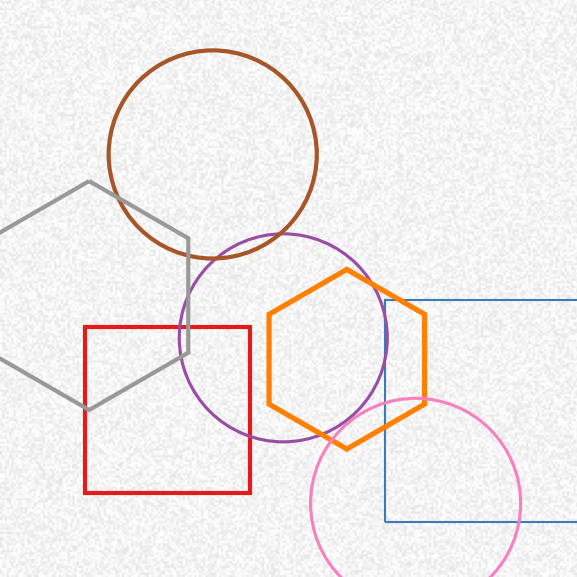[{"shape": "square", "thickness": 2, "radius": 0.72, "center": [0.29, 0.289]}, {"shape": "square", "thickness": 1, "radius": 0.96, "center": [0.86, 0.287]}, {"shape": "circle", "thickness": 1.5, "radius": 0.9, "center": [0.491, 0.414]}, {"shape": "hexagon", "thickness": 2.5, "radius": 0.78, "center": [0.601, 0.377]}, {"shape": "circle", "thickness": 2, "radius": 0.9, "center": [0.368, 0.732]}, {"shape": "circle", "thickness": 1.5, "radius": 0.91, "center": [0.72, 0.128]}, {"shape": "hexagon", "thickness": 2, "radius": 0.99, "center": [0.154, 0.487]}]